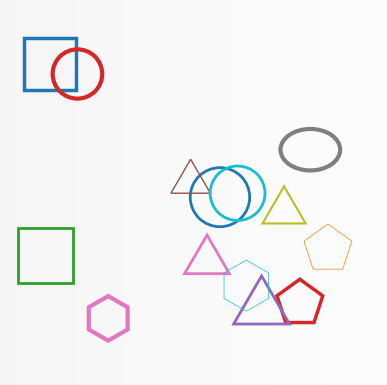[{"shape": "circle", "thickness": 2, "radius": 0.38, "center": [0.568, 0.488]}, {"shape": "square", "thickness": 2.5, "radius": 0.34, "center": [0.129, 0.834]}, {"shape": "pentagon", "thickness": 0.5, "radius": 0.32, "center": [0.846, 0.353]}, {"shape": "square", "thickness": 2, "radius": 0.35, "center": [0.117, 0.336]}, {"shape": "pentagon", "thickness": 2.5, "radius": 0.31, "center": [0.774, 0.212]}, {"shape": "circle", "thickness": 3, "radius": 0.32, "center": [0.2, 0.808]}, {"shape": "triangle", "thickness": 2, "radius": 0.42, "center": [0.675, 0.2]}, {"shape": "triangle", "thickness": 1, "radius": 0.29, "center": [0.492, 0.528]}, {"shape": "hexagon", "thickness": 3, "radius": 0.29, "center": [0.279, 0.173]}, {"shape": "triangle", "thickness": 2, "radius": 0.33, "center": [0.534, 0.323]}, {"shape": "oval", "thickness": 3, "radius": 0.38, "center": [0.801, 0.611]}, {"shape": "triangle", "thickness": 1.5, "radius": 0.32, "center": [0.733, 0.452]}, {"shape": "hexagon", "thickness": 0.5, "radius": 0.33, "center": [0.636, 0.258]}, {"shape": "circle", "thickness": 2, "radius": 0.35, "center": [0.613, 0.498]}]